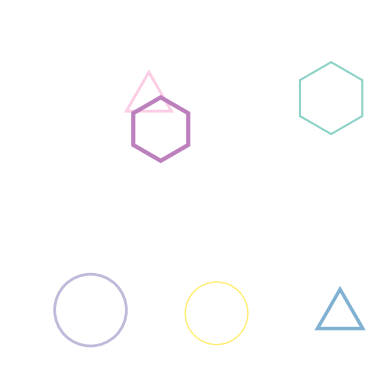[{"shape": "hexagon", "thickness": 1.5, "radius": 0.47, "center": [0.86, 0.745]}, {"shape": "circle", "thickness": 2, "radius": 0.47, "center": [0.235, 0.195]}, {"shape": "triangle", "thickness": 2.5, "radius": 0.34, "center": [0.883, 0.181]}, {"shape": "triangle", "thickness": 2, "radius": 0.34, "center": [0.387, 0.745]}, {"shape": "hexagon", "thickness": 3, "radius": 0.41, "center": [0.417, 0.665]}, {"shape": "circle", "thickness": 1, "radius": 0.41, "center": [0.562, 0.186]}]